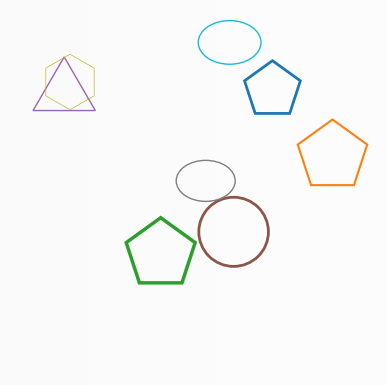[{"shape": "pentagon", "thickness": 2, "radius": 0.38, "center": [0.703, 0.767]}, {"shape": "pentagon", "thickness": 1.5, "radius": 0.47, "center": [0.858, 0.595]}, {"shape": "pentagon", "thickness": 2.5, "radius": 0.47, "center": [0.415, 0.341]}, {"shape": "triangle", "thickness": 1, "radius": 0.46, "center": [0.166, 0.759]}, {"shape": "circle", "thickness": 2, "radius": 0.45, "center": [0.603, 0.398]}, {"shape": "oval", "thickness": 1, "radius": 0.38, "center": [0.531, 0.53]}, {"shape": "hexagon", "thickness": 0.5, "radius": 0.36, "center": [0.181, 0.787]}, {"shape": "oval", "thickness": 1, "radius": 0.4, "center": [0.593, 0.89]}]